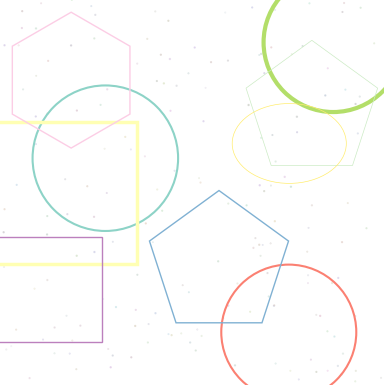[{"shape": "circle", "thickness": 1.5, "radius": 0.95, "center": [0.274, 0.589]}, {"shape": "square", "thickness": 2.5, "radius": 0.93, "center": [0.17, 0.499]}, {"shape": "circle", "thickness": 1.5, "radius": 0.88, "center": [0.75, 0.137]}, {"shape": "pentagon", "thickness": 1, "radius": 0.95, "center": [0.569, 0.315]}, {"shape": "circle", "thickness": 3, "radius": 0.9, "center": [0.866, 0.89]}, {"shape": "hexagon", "thickness": 1, "radius": 0.88, "center": [0.185, 0.792]}, {"shape": "square", "thickness": 1, "radius": 0.68, "center": [0.129, 0.247]}, {"shape": "pentagon", "thickness": 0.5, "radius": 0.9, "center": [0.81, 0.716]}, {"shape": "oval", "thickness": 0.5, "radius": 0.74, "center": [0.751, 0.627]}]